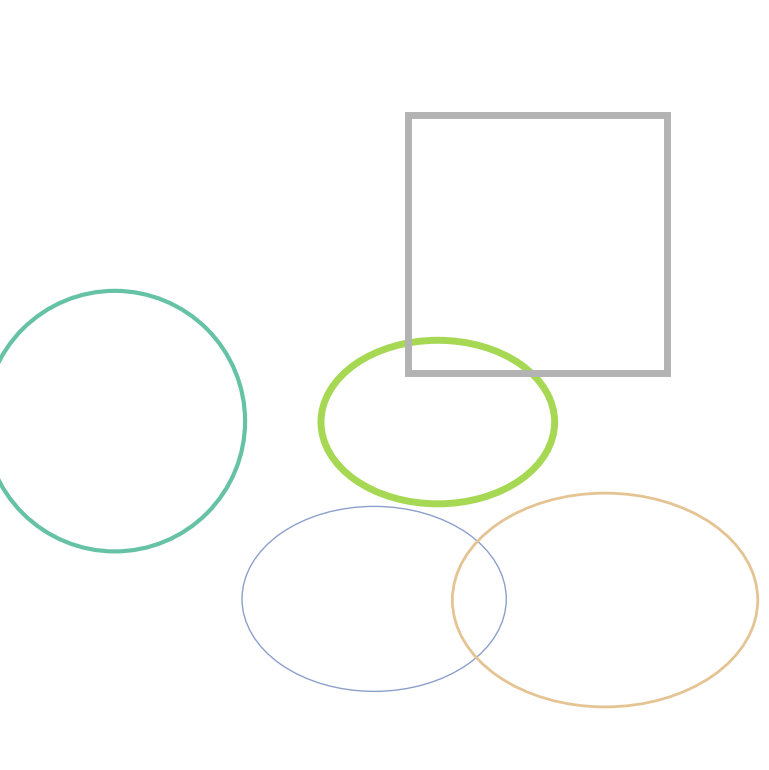[{"shape": "circle", "thickness": 1.5, "radius": 0.85, "center": [0.149, 0.453]}, {"shape": "oval", "thickness": 0.5, "radius": 0.86, "center": [0.486, 0.222]}, {"shape": "oval", "thickness": 2.5, "radius": 0.76, "center": [0.569, 0.452]}, {"shape": "oval", "thickness": 1, "radius": 0.99, "center": [0.786, 0.221]}, {"shape": "square", "thickness": 2.5, "radius": 0.84, "center": [0.698, 0.683]}]